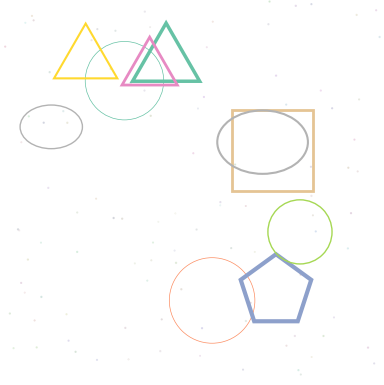[{"shape": "circle", "thickness": 0.5, "radius": 0.51, "center": [0.323, 0.79]}, {"shape": "triangle", "thickness": 2.5, "radius": 0.5, "center": [0.431, 0.839]}, {"shape": "circle", "thickness": 0.5, "radius": 0.56, "center": [0.551, 0.22]}, {"shape": "pentagon", "thickness": 3, "radius": 0.48, "center": [0.717, 0.243]}, {"shape": "triangle", "thickness": 2, "radius": 0.41, "center": [0.389, 0.821]}, {"shape": "circle", "thickness": 1, "radius": 0.42, "center": [0.779, 0.398]}, {"shape": "triangle", "thickness": 1.5, "radius": 0.47, "center": [0.223, 0.844]}, {"shape": "square", "thickness": 2, "radius": 0.53, "center": [0.708, 0.61]}, {"shape": "oval", "thickness": 1, "radius": 0.4, "center": [0.133, 0.671]}, {"shape": "oval", "thickness": 1.5, "radius": 0.59, "center": [0.682, 0.631]}]